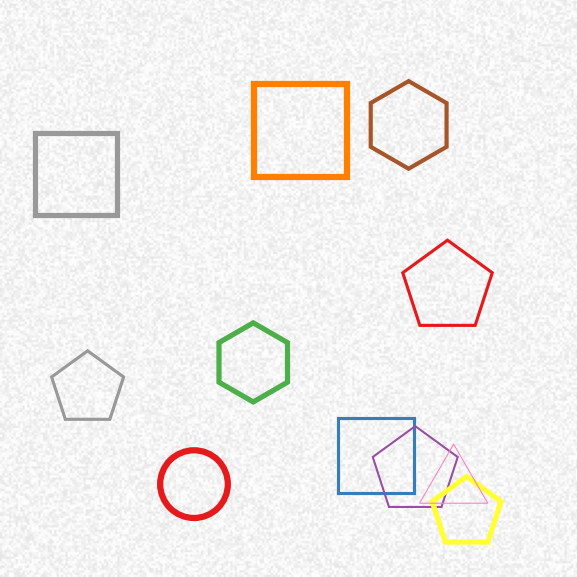[{"shape": "pentagon", "thickness": 1.5, "radius": 0.41, "center": [0.775, 0.502]}, {"shape": "circle", "thickness": 3, "radius": 0.29, "center": [0.336, 0.161]}, {"shape": "square", "thickness": 1.5, "radius": 0.33, "center": [0.651, 0.211]}, {"shape": "hexagon", "thickness": 2.5, "radius": 0.34, "center": [0.439, 0.372]}, {"shape": "pentagon", "thickness": 1, "radius": 0.39, "center": [0.719, 0.184]}, {"shape": "square", "thickness": 3, "radius": 0.4, "center": [0.52, 0.773]}, {"shape": "pentagon", "thickness": 2.5, "radius": 0.31, "center": [0.808, 0.111]}, {"shape": "hexagon", "thickness": 2, "radius": 0.38, "center": [0.708, 0.783]}, {"shape": "triangle", "thickness": 0.5, "radius": 0.34, "center": [0.786, 0.162]}, {"shape": "pentagon", "thickness": 1.5, "radius": 0.33, "center": [0.152, 0.326]}, {"shape": "square", "thickness": 2.5, "radius": 0.35, "center": [0.132, 0.697]}]